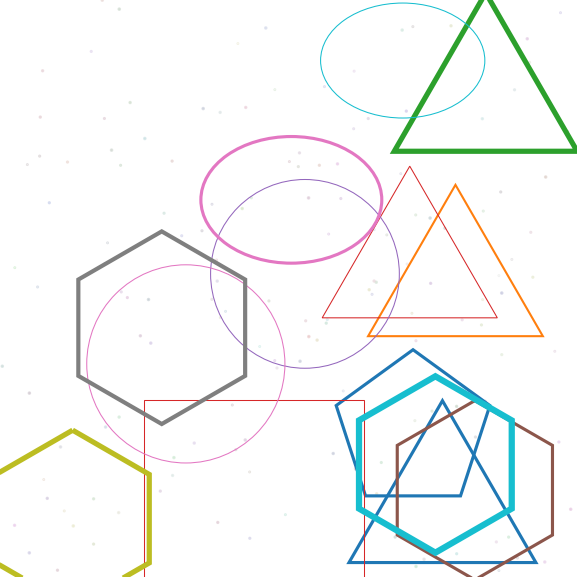[{"shape": "triangle", "thickness": 1.5, "radius": 0.93, "center": [0.766, 0.118]}, {"shape": "pentagon", "thickness": 1.5, "radius": 0.7, "center": [0.715, 0.254]}, {"shape": "triangle", "thickness": 1, "radius": 0.87, "center": [0.789, 0.504]}, {"shape": "triangle", "thickness": 2.5, "radius": 0.91, "center": [0.841, 0.829]}, {"shape": "square", "thickness": 0.5, "radius": 0.95, "center": [0.44, 0.115]}, {"shape": "triangle", "thickness": 0.5, "radius": 0.88, "center": [0.71, 0.536]}, {"shape": "circle", "thickness": 0.5, "radius": 0.82, "center": [0.528, 0.525]}, {"shape": "hexagon", "thickness": 1.5, "radius": 0.78, "center": [0.822, 0.15]}, {"shape": "oval", "thickness": 1.5, "radius": 0.78, "center": [0.504, 0.653]}, {"shape": "circle", "thickness": 0.5, "radius": 0.86, "center": [0.322, 0.369]}, {"shape": "hexagon", "thickness": 2, "radius": 0.83, "center": [0.28, 0.432]}, {"shape": "hexagon", "thickness": 2.5, "radius": 0.77, "center": [0.126, 0.101]}, {"shape": "hexagon", "thickness": 3, "radius": 0.76, "center": [0.754, 0.195]}, {"shape": "oval", "thickness": 0.5, "radius": 0.71, "center": [0.697, 0.894]}]